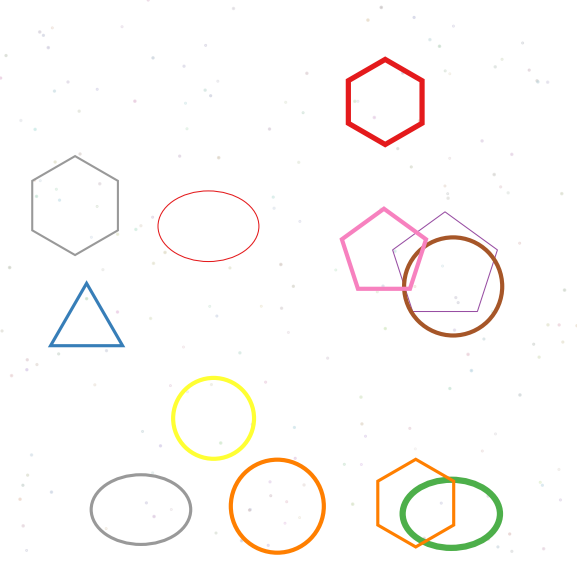[{"shape": "oval", "thickness": 0.5, "radius": 0.44, "center": [0.361, 0.607]}, {"shape": "hexagon", "thickness": 2.5, "radius": 0.37, "center": [0.667, 0.823]}, {"shape": "triangle", "thickness": 1.5, "radius": 0.36, "center": [0.15, 0.437]}, {"shape": "oval", "thickness": 3, "radius": 0.42, "center": [0.781, 0.109]}, {"shape": "pentagon", "thickness": 0.5, "radius": 0.48, "center": [0.771, 0.537]}, {"shape": "circle", "thickness": 2, "radius": 0.4, "center": [0.48, 0.123]}, {"shape": "hexagon", "thickness": 1.5, "radius": 0.38, "center": [0.72, 0.128]}, {"shape": "circle", "thickness": 2, "radius": 0.35, "center": [0.37, 0.275]}, {"shape": "circle", "thickness": 2, "radius": 0.42, "center": [0.785, 0.503]}, {"shape": "pentagon", "thickness": 2, "radius": 0.38, "center": [0.665, 0.561]}, {"shape": "hexagon", "thickness": 1, "radius": 0.43, "center": [0.13, 0.643]}, {"shape": "oval", "thickness": 1.5, "radius": 0.43, "center": [0.244, 0.117]}]